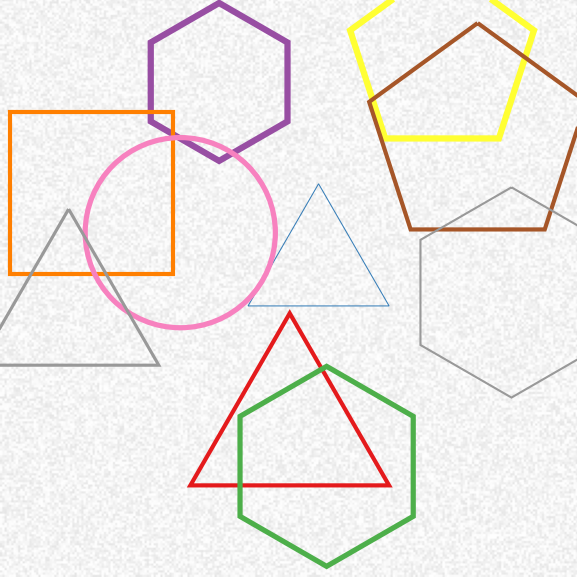[{"shape": "triangle", "thickness": 2, "radius": 0.99, "center": [0.502, 0.258]}, {"shape": "triangle", "thickness": 0.5, "radius": 0.7, "center": [0.552, 0.54]}, {"shape": "hexagon", "thickness": 2.5, "radius": 0.87, "center": [0.566, 0.192]}, {"shape": "hexagon", "thickness": 3, "radius": 0.68, "center": [0.379, 0.857]}, {"shape": "square", "thickness": 2, "radius": 0.7, "center": [0.159, 0.665]}, {"shape": "pentagon", "thickness": 3, "radius": 0.84, "center": [0.765, 0.895]}, {"shape": "pentagon", "thickness": 2, "radius": 0.99, "center": [0.827, 0.762]}, {"shape": "circle", "thickness": 2.5, "radius": 0.82, "center": [0.312, 0.596]}, {"shape": "triangle", "thickness": 1.5, "radius": 0.9, "center": [0.119, 0.457]}, {"shape": "hexagon", "thickness": 1, "radius": 0.91, "center": [0.886, 0.493]}]